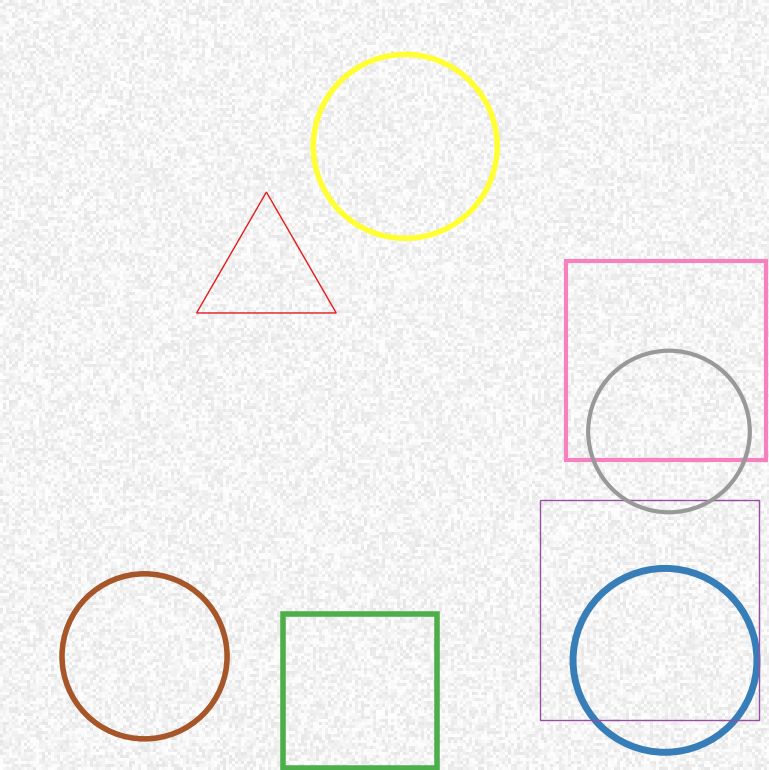[{"shape": "triangle", "thickness": 0.5, "radius": 0.52, "center": [0.346, 0.646]}, {"shape": "circle", "thickness": 2.5, "radius": 0.6, "center": [0.864, 0.142]}, {"shape": "square", "thickness": 2, "radius": 0.5, "center": [0.467, 0.102]}, {"shape": "square", "thickness": 0.5, "radius": 0.71, "center": [0.844, 0.208]}, {"shape": "circle", "thickness": 2, "radius": 0.6, "center": [0.526, 0.81]}, {"shape": "circle", "thickness": 2, "radius": 0.54, "center": [0.188, 0.148]}, {"shape": "square", "thickness": 1.5, "radius": 0.65, "center": [0.865, 0.532]}, {"shape": "circle", "thickness": 1.5, "radius": 0.52, "center": [0.869, 0.44]}]